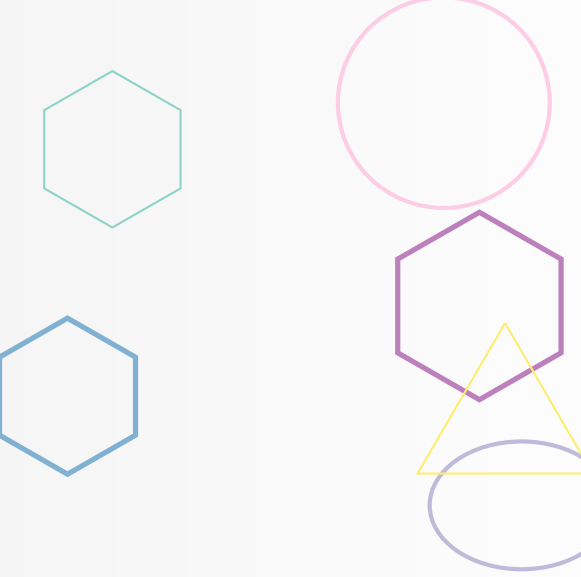[{"shape": "hexagon", "thickness": 1, "radius": 0.68, "center": [0.193, 0.741]}, {"shape": "oval", "thickness": 2, "radius": 0.79, "center": [0.897, 0.124]}, {"shape": "hexagon", "thickness": 2.5, "radius": 0.68, "center": [0.116, 0.313]}, {"shape": "circle", "thickness": 2, "radius": 0.91, "center": [0.764, 0.821]}, {"shape": "hexagon", "thickness": 2.5, "radius": 0.81, "center": [0.825, 0.469]}, {"shape": "triangle", "thickness": 1, "radius": 0.87, "center": [0.869, 0.266]}]